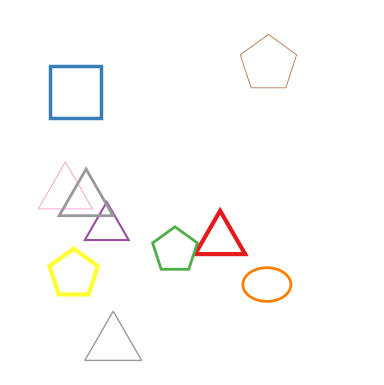[{"shape": "triangle", "thickness": 3, "radius": 0.37, "center": [0.572, 0.377]}, {"shape": "square", "thickness": 2.5, "radius": 0.33, "center": [0.196, 0.762]}, {"shape": "pentagon", "thickness": 2, "radius": 0.31, "center": [0.455, 0.35]}, {"shape": "triangle", "thickness": 1.5, "radius": 0.33, "center": [0.277, 0.409]}, {"shape": "oval", "thickness": 2, "radius": 0.31, "center": [0.693, 0.261]}, {"shape": "pentagon", "thickness": 3, "radius": 0.33, "center": [0.191, 0.289]}, {"shape": "pentagon", "thickness": 0.5, "radius": 0.38, "center": [0.697, 0.834]}, {"shape": "triangle", "thickness": 0.5, "radius": 0.41, "center": [0.17, 0.498]}, {"shape": "triangle", "thickness": 1, "radius": 0.43, "center": [0.294, 0.106]}, {"shape": "triangle", "thickness": 2, "radius": 0.4, "center": [0.224, 0.48]}]